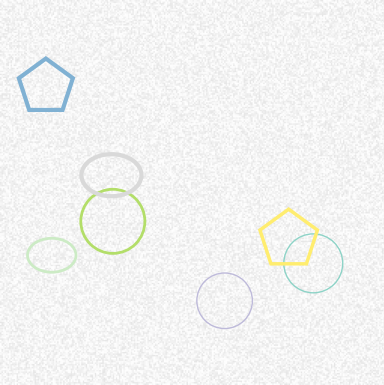[{"shape": "circle", "thickness": 1, "radius": 0.38, "center": [0.814, 0.316]}, {"shape": "circle", "thickness": 1, "radius": 0.36, "center": [0.583, 0.219]}, {"shape": "pentagon", "thickness": 3, "radius": 0.37, "center": [0.119, 0.774]}, {"shape": "circle", "thickness": 2, "radius": 0.42, "center": [0.293, 0.425]}, {"shape": "oval", "thickness": 3, "radius": 0.39, "center": [0.289, 0.545]}, {"shape": "oval", "thickness": 2, "radius": 0.31, "center": [0.134, 0.337]}, {"shape": "pentagon", "thickness": 2.5, "radius": 0.39, "center": [0.75, 0.378]}]